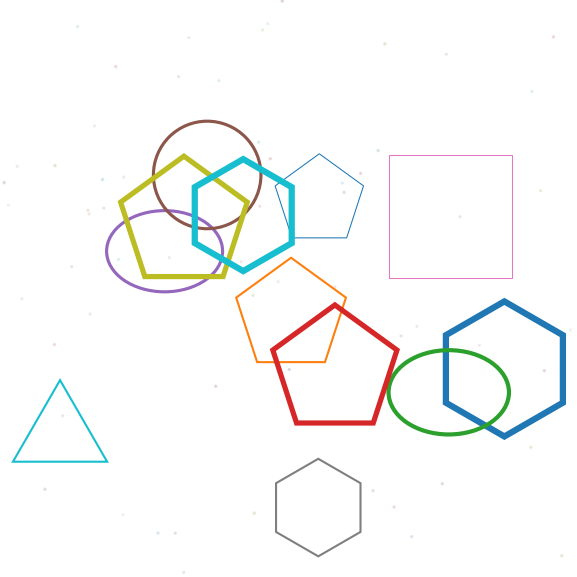[{"shape": "pentagon", "thickness": 0.5, "radius": 0.4, "center": [0.553, 0.652]}, {"shape": "hexagon", "thickness": 3, "radius": 0.58, "center": [0.873, 0.36]}, {"shape": "pentagon", "thickness": 1, "radius": 0.5, "center": [0.504, 0.453]}, {"shape": "oval", "thickness": 2, "radius": 0.52, "center": [0.777, 0.32]}, {"shape": "pentagon", "thickness": 2.5, "radius": 0.57, "center": [0.58, 0.358]}, {"shape": "oval", "thickness": 1.5, "radius": 0.5, "center": [0.285, 0.564]}, {"shape": "circle", "thickness": 1.5, "radius": 0.47, "center": [0.359, 0.696]}, {"shape": "square", "thickness": 0.5, "radius": 0.53, "center": [0.78, 0.624]}, {"shape": "hexagon", "thickness": 1, "radius": 0.42, "center": [0.551, 0.12]}, {"shape": "pentagon", "thickness": 2.5, "radius": 0.58, "center": [0.318, 0.613]}, {"shape": "triangle", "thickness": 1, "radius": 0.47, "center": [0.104, 0.247]}, {"shape": "hexagon", "thickness": 3, "radius": 0.48, "center": [0.421, 0.627]}]